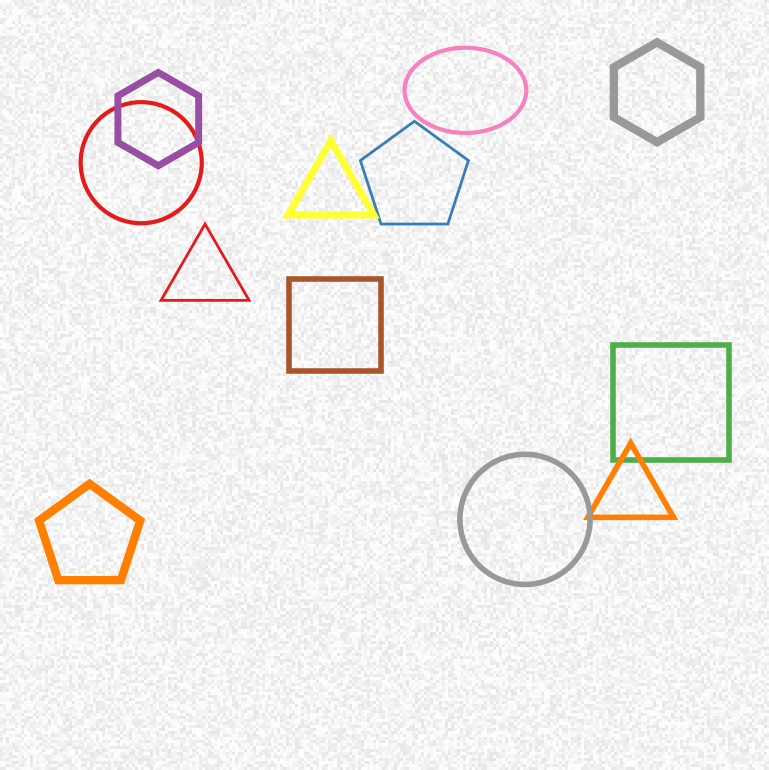[{"shape": "triangle", "thickness": 1, "radius": 0.33, "center": [0.266, 0.643]}, {"shape": "circle", "thickness": 1.5, "radius": 0.39, "center": [0.183, 0.789]}, {"shape": "pentagon", "thickness": 1, "radius": 0.37, "center": [0.538, 0.769]}, {"shape": "square", "thickness": 2, "radius": 0.37, "center": [0.872, 0.478]}, {"shape": "hexagon", "thickness": 2.5, "radius": 0.3, "center": [0.206, 0.845]}, {"shape": "triangle", "thickness": 2, "radius": 0.32, "center": [0.819, 0.36]}, {"shape": "pentagon", "thickness": 3, "radius": 0.35, "center": [0.116, 0.303]}, {"shape": "triangle", "thickness": 2.5, "radius": 0.32, "center": [0.43, 0.753]}, {"shape": "square", "thickness": 2, "radius": 0.3, "center": [0.435, 0.578]}, {"shape": "oval", "thickness": 1.5, "radius": 0.4, "center": [0.604, 0.883]}, {"shape": "circle", "thickness": 2, "radius": 0.42, "center": [0.682, 0.325]}, {"shape": "hexagon", "thickness": 3, "radius": 0.32, "center": [0.853, 0.88]}]